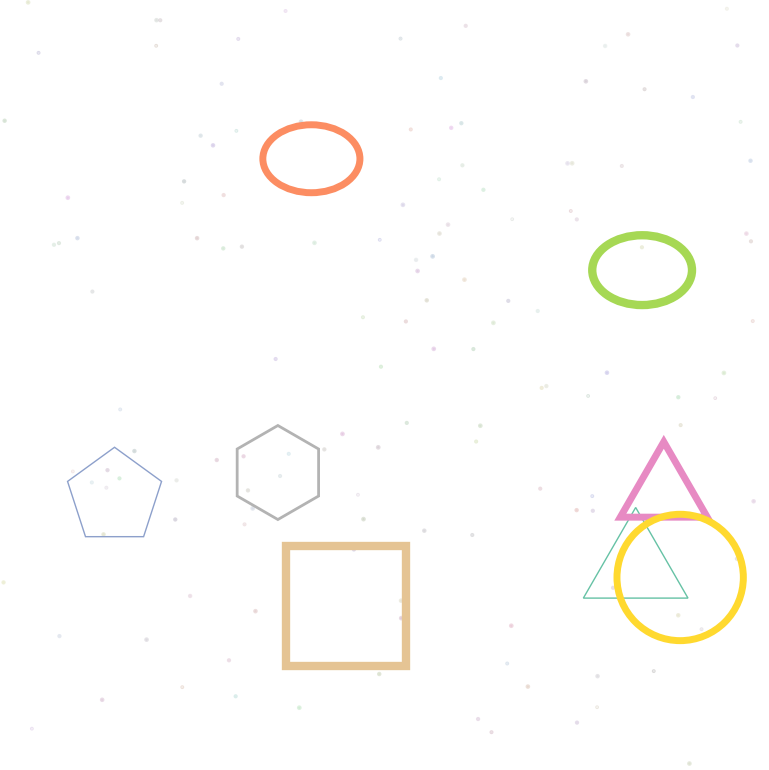[{"shape": "triangle", "thickness": 0.5, "radius": 0.39, "center": [0.826, 0.262]}, {"shape": "oval", "thickness": 2.5, "radius": 0.32, "center": [0.404, 0.794]}, {"shape": "pentagon", "thickness": 0.5, "radius": 0.32, "center": [0.149, 0.355]}, {"shape": "triangle", "thickness": 2.5, "radius": 0.33, "center": [0.862, 0.361]}, {"shape": "oval", "thickness": 3, "radius": 0.32, "center": [0.834, 0.649]}, {"shape": "circle", "thickness": 2.5, "radius": 0.41, "center": [0.883, 0.25]}, {"shape": "square", "thickness": 3, "radius": 0.39, "center": [0.449, 0.213]}, {"shape": "hexagon", "thickness": 1, "radius": 0.31, "center": [0.361, 0.386]}]